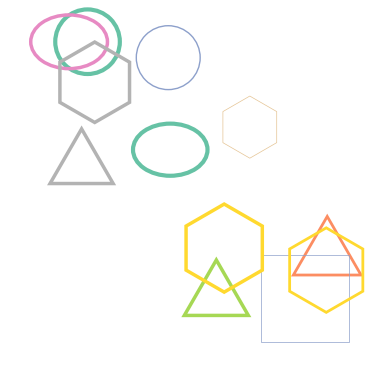[{"shape": "oval", "thickness": 3, "radius": 0.48, "center": [0.442, 0.611]}, {"shape": "circle", "thickness": 3, "radius": 0.42, "center": [0.227, 0.892]}, {"shape": "triangle", "thickness": 2, "radius": 0.51, "center": [0.85, 0.336]}, {"shape": "circle", "thickness": 1, "radius": 0.41, "center": [0.437, 0.85]}, {"shape": "square", "thickness": 0.5, "radius": 0.57, "center": [0.792, 0.225]}, {"shape": "oval", "thickness": 2.5, "radius": 0.5, "center": [0.179, 0.891]}, {"shape": "triangle", "thickness": 2.5, "radius": 0.48, "center": [0.562, 0.229]}, {"shape": "hexagon", "thickness": 2, "radius": 0.55, "center": [0.847, 0.298]}, {"shape": "hexagon", "thickness": 2.5, "radius": 0.57, "center": [0.582, 0.356]}, {"shape": "hexagon", "thickness": 0.5, "radius": 0.4, "center": [0.649, 0.67]}, {"shape": "hexagon", "thickness": 2.5, "radius": 0.52, "center": [0.246, 0.786]}, {"shape": "triangle", "thickness": 2.5, "radius": 0.47, "center": [0.212, 0.571]}]